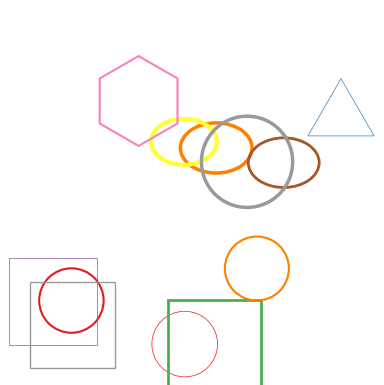[{"shape": "circle", "thickness": 1.5, "radius": 0.42, "center": [0.185, 0.219]}, {"shape": "circle", "thickness": 0.5, "radius": 0.43, "center": [0.48, 0.106]}, {"shape": "triangle", "thickness": 0.5, "radius": 0.5, "center": [0.886, 0.697]}, {"shape": "square", "thickness": 2, "radius": 0.6, "center": [0.557, 0.101]}, {"shape": "square", "thickness": 0.5, "radius": 0.57, "center": [0.138, 0.218]}, {"shape": "oval", "thickness": 2.5, "radius": 0.47, "center": [0.562, 0.616]}, {"shape": "circle", "thickness": 1.5, "radius": 0.42, "center": [0.667, 0.303]}, {"shape": "oval", "thickness": 3, "radius": 0.43, "center": [0.478, 0.632]}, {"shape": "oval", "thickness": 2, "radius": 0.46, "center": [0.737, 0.577]}, {"shape": "hexagon", "thickness": 1.5, "radius": 0.58, "center": [0.36, 0.738]}, {"shape": "circle", "thickness": 2.5, "radius": 0.59, "center": [0.642, 0.58]}, {"shape": "square", "thickness": 1, "radius": 0.55, "center": [0.188, 0.156]}]